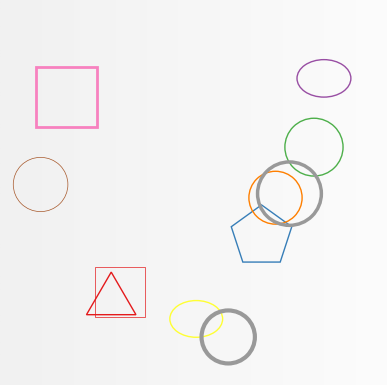[{"shape": "square", "thickness": 0.5, "radius": 0.32, "center": [0.31, 0.242]}, {"shape": "triangle", "thickness": 1, "radius": 0.37, "center": [0.287, 0.219]}, {"shape": "pentagon", "thickness": 1, "radius": 0.41, "center": [0.675, 0.386]}, {"shape": "circle", "thickness": 1, "radius": 0.38, "center": [0.81, 0.618]}, {"shape": "oval", "thickness": 1, "radius": 0.35, "center": [0.836, 0.796]}, {"shape": "circle", "thickness": 1, "radius": 0.34, "center": [0.711, 0.486]}, {"shape": "oval", "thickness": 1, "radius": 0.34, "center": [0.506, 0.172]}, {"shape": "circle", "thickness": 0.5, "radius": 0.35, "center": [0.105, 0.521]}, {"shape": "square", "thickness": 2, "radius": 0.39, "center": [0.171, 0.747]}, {"shape": "circle", "thickness": 2.5, "radius": 0.41, "center": [0.747, 0.497]}, {"shape": "circle", "thickness": 3, "radius": 0.34, "center": [0.589, 0.125]}]